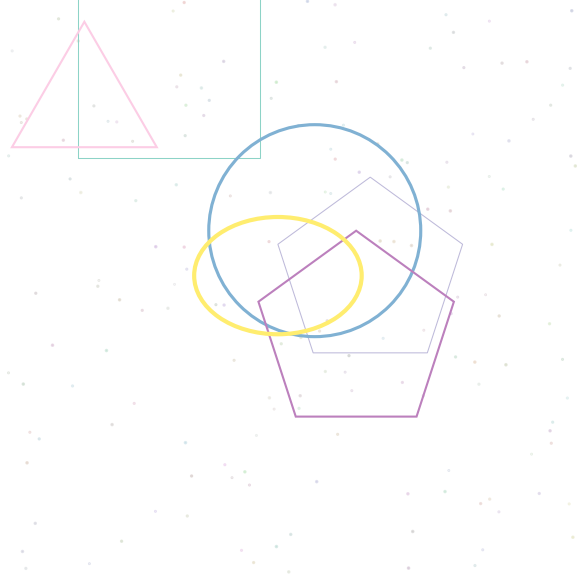[{"shape": "square", "thickness": 0.5, "radius": 0.79, "center": [0.292, 0.884]}, {"shape": "pentagon", "thickness": 0.5, "radius": 0.84, "center": [0.641, 0.524]}, {"shape": "circle", "thickness": 1.5, "radius": 0.92, "center": [0.545, 0.6]}, {"shape": "triangle", "thickness": 1, "radius": 0.72, "center": [0.146, 0.817]}, {"shape": "pentagon", "thickness": 1, "radius": 0.89, "center": [0.617, 0.422]}, {"shape": "oval", "thickness": 2, "radius": 0.73, "center": [0.481, 0.522]}]